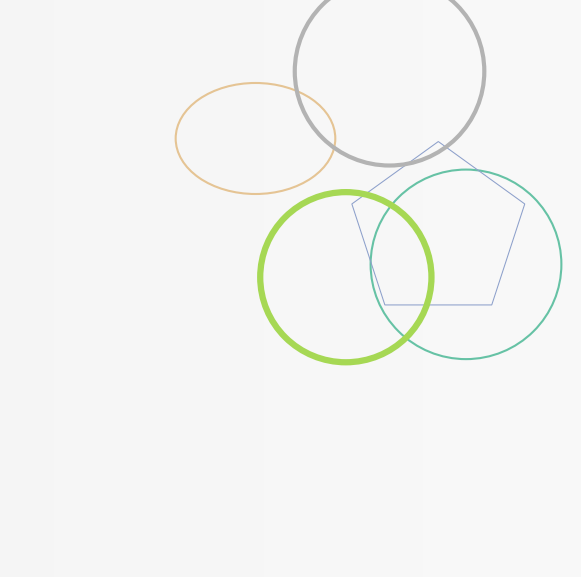[{"shape": "circle", "thickness": 1, "radius": 0.82, "center": [0.802, 0.541]}, {"shape": "pentagon", "thickness": 0.5, "radius": 0.78, "center": [0.754, 0.598]}, {"shape": "circle", "thickness": 3, "radius": 0.74, "center": [0.595, 0.519]}, {"shape": "oval", "thickness": 1, "radius": 0.69, "center": [0.44, 0.759]}, {"shape": "circle", "thickness": 2, "radius": 0.82, "center": [0.67, 0.876]}]